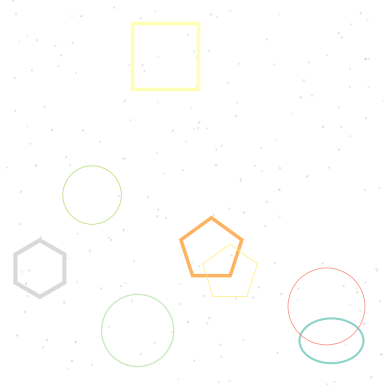[{"shape": "oval", "thickness": 1.5, "radius": 0.42, "center": [0.861, 0.115]}, {"shape": "square", "thickness": 2.5, "radius": 0.43, "center": [0.429, 0.855]}, {"shape": "circle", "thickness": 0.5, "radius": 0.5, "center": [0.848, 0.204]}, {"shape": "pentagon", "thickness": 2.5, "radius": 0.42, "center": [0.549, 0.351]}, {"shape": "circle", "thickness": 0.5, "radius": 0.38, "center": [0.239, 0.493]}, {"shape": "hexagon", "thickness": 3, "radius": 0.37, "center": [0.104, 0.302]}, {"shape": "circle", "thickness": 1, "radius": 0.47, "center": [0.358, 0.142]}, {"shape": "pentagon", "thickness": 0.5, "radius": 0.37, "center": [0.597, 0.291]}]